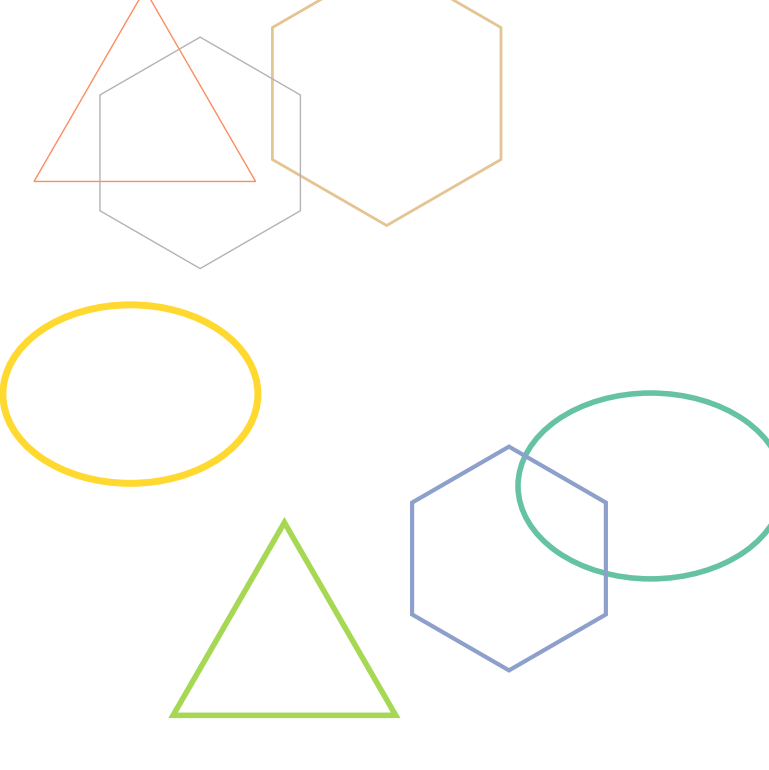[{"shape": "oval", "thickness": 2, "radius": 0.86, "center": [0.845, 0.369]}, {"shape": "triangle", "thickness": 0.5, "radius": 0.83, "center": [0.188, 0.847]}, {"shape": "hexagon", "thickness": 1.5, "radius": 0.73, "center": [0.661, 0.275]}, {"shape": "triangle", "thickness": 2, "radius": 0.83, "center": [0.369, 0.154]}, {"shape": "oval", "thickness": 2.5, "radius": 0.83, "center": [0.169, 0.488]}, {"shape": "hexagon", "thickness": 1, "radius": 0.86, "center": [0.502, 0.879]}, {"shape": "hexagon", "thickness": 0.5, "radius": 0.75, "center": [0.26, 0.801]}]